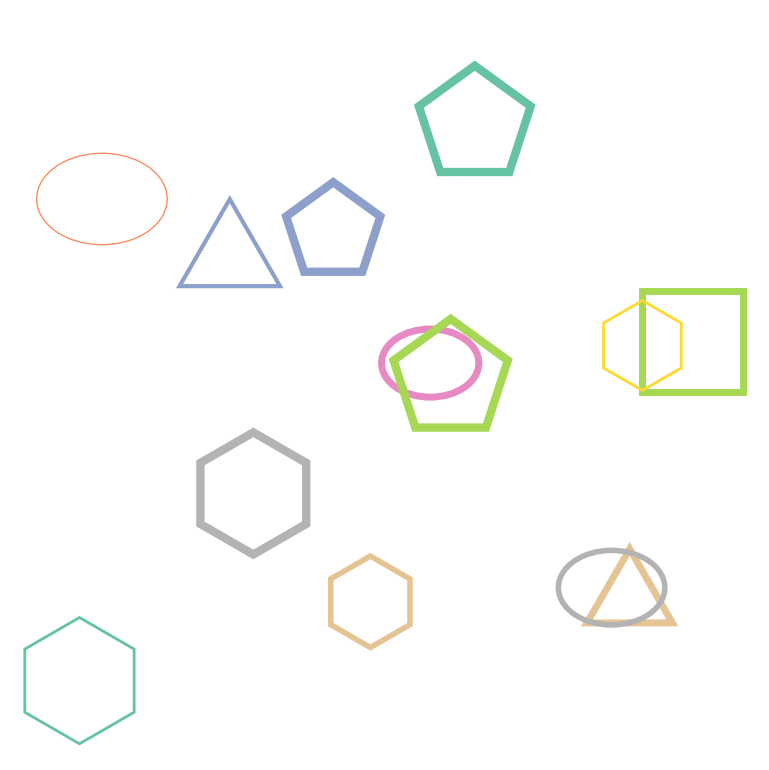[{"shape": "hexagon", "thickness": 1, "radius": 0.41, "center": [0.103, 0.116]}, {"shape": "pentagon", "thickness": 3, "radius": 0.38, "center": [0.617, 0.838]}, {"shape": "oval", "thickness": 0.5, "radius": 0.42, "center": [0.132, 0.742]}, {"shape": "pentagon", "thickness": 3, "radius": 0.32, "center": [0.433, 0.699]}, {"shape": "triangle", "thickness": 1.5, "radius": 0.38, "center": [0.298, 0.666]}, {"shape": "oval", "thickness": 2.5, "radius": 0.32, "center": [0.559, 0.528]}, {"shape": "pentagon", "thickness": 3, "radius": 0.39, "center": [0.585, 0.508]}, {"shape": "square", "thickness": 2.5, "radius": 0.33, "center": [0.899, 0.557]}, {"shape": "hexagon", "thickness": 1, "radius": 0.29, "center": [0.834, 0.551]}, {"shape": "hexagon", "thickness": 2, "radius": 0.3, "center": [0.481, 0.218]}, {"shape": "triangle", "thickness": 2.5, "radius": 0.32, "center": [0.818, 0.223]}, {"shape": "hexagon", "thickness": 3, "radius": 0.4, "center": [0.329, 0.359]}, {"shape": "oval", "thickness": 2, "radius": 0.35, "center": [0.794, 0.237]}]